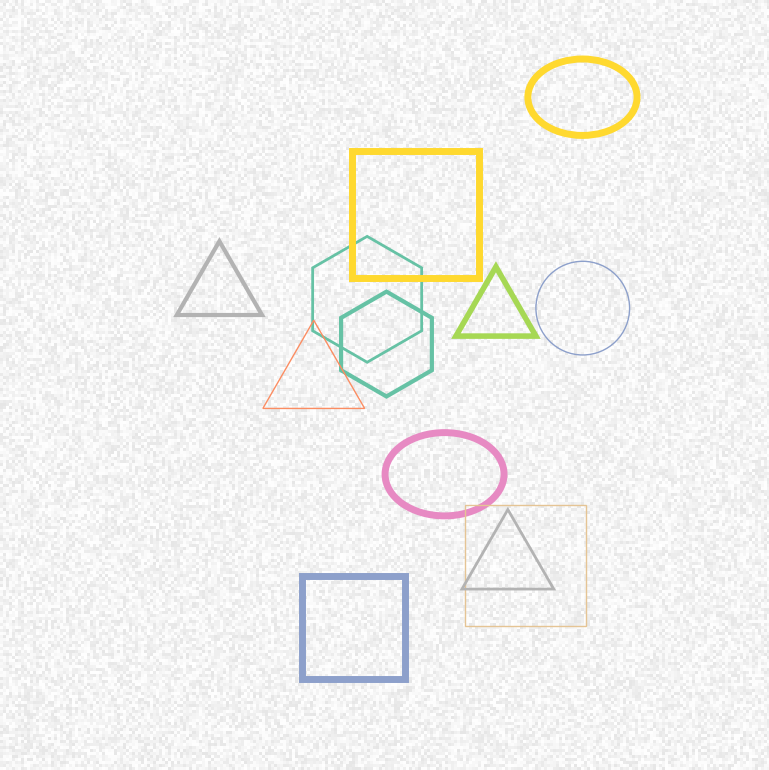[{"shape": "hexagon", "thickness": 1.5, "radius": 0.34, "center": [0.502, 0.553]}, {"shape": "hexagon", "thickness": 1, "radius": 0.41, "center": [0.477, 0.611]}, {"shape": "triangle", "thickness": 0.5, "radius": 0.38, "center": [0.407, 0.508]}, {"shape": "circle", "thickness": 0.5, "radius": 0.3, "center": [0.757, 0.6]}, {"shape": "square", "thickness": 2.5, "radius": 0.33, "center": [0.46, 0.185]}, {"shape": "oval", "thickness": 2.5, "radius": 0.39, "center": [0.577, 0.384]}, {"shape": "triangle", "thickness": 2, "radius": 0.3, "center": [0.644, 0.594]}, {"shape": "oval", "thickness": 2.5, "radius": 0.35, "center": [0.756, 0.874]}, {"shape": "square", "thickness": 2.5, "radius": 0.41, "center": [0.539, 0.721]}, {"shape": "square", "thickness": 0.5, "radius": 0.39, "center": [0.682, 0.265]}, {"shape": "triangle", "thickness": 1.5, "radius": 0.32, "center": [0.285, 0.623]}, {"shape": "triangle", "thickness": 1, "radius": 0.34, "center": [0.66, 0.269]}]